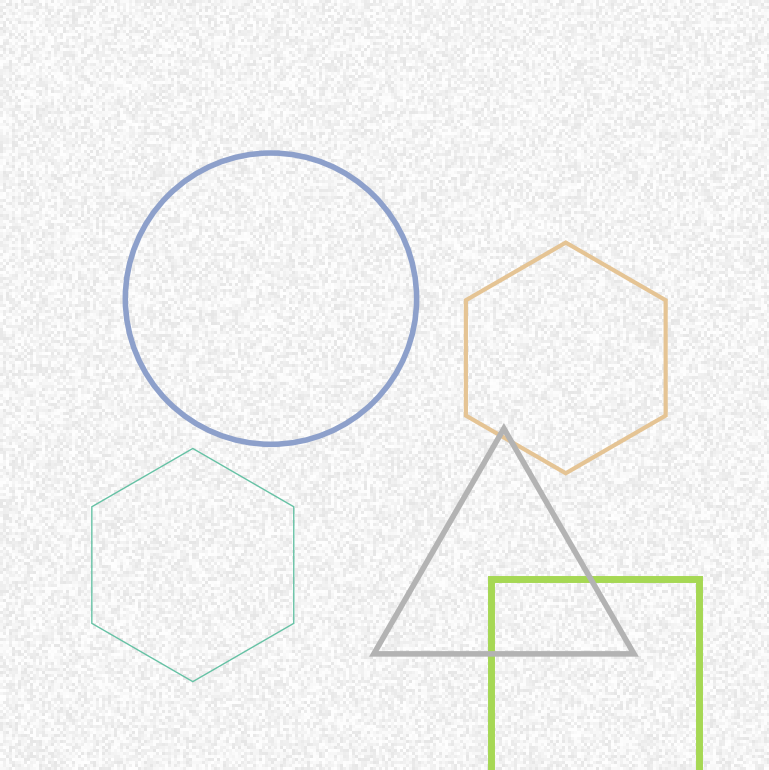[{"shape": "hexagon", "thickness": 0.5, "radius": 0.76, "center": [0.25, 0.266]}, {"shape": "circle", "thickness": 2, "radius": 0.95, "center": [0.352, 0.612]}, {"shape": "square", "thickness": 2.5, "radius": 0.68, "center": [0.773, 0.112]}, {"shape": "hexagon", "thickness": 1.5, "radius": 0.75, "center": [0.735, 0.535]}, {"shape": "triangle", "thickness": 2, "radius": 0.98, "center": [0.654, 0.248]}]